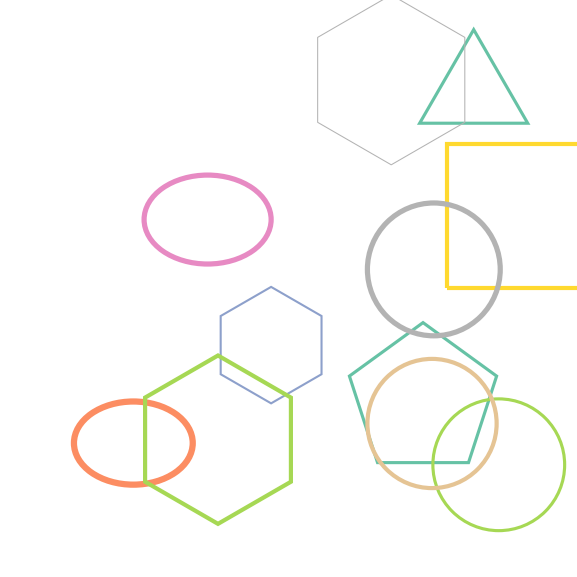[{"shape": "pentagon", "thickness": 1.5, "radius": 0.67, "center": [0.733, 0.306]}, {"shape": "triangle", "thickness": 1.5, "radius": 0.54, "center": [0.82, 0.84]}, {"shape": "oval", "thickness": 3, "radius": 0.51, "center": [0.231, 0.232]}, {"shape": "hexagon", "thickness": 1, "radius": 0.5, "center": [0.469, 0.402]}, {"shape": "oval", "thickness": 2.5, "radius": 0.55, "center": [0.36, 0.619]}, {"shape": "circle", "thickness": 1.5, "radius": 0.57, "center": [0.864, 0.194]}, {"shape": "hexagon", "thickness": 2, "radius": 0.73, "center": [0.377, 0.238]}, {"shape": "square", "thickness": 2, "radius": 0.63, "center": [0.9, 0.625]}, {"shape": "circle", "thickness": 2, "radius": 0.56, "center": [0.748, 0.266]}, {"shape": "circle", "thickness": 2.5, "radius": 0.58, "center": [0.751, 0.533]}, {"shape": "hexagon", "thickness": 0.5, "radius": 0.74, "center": [0.677, 0.861]}]